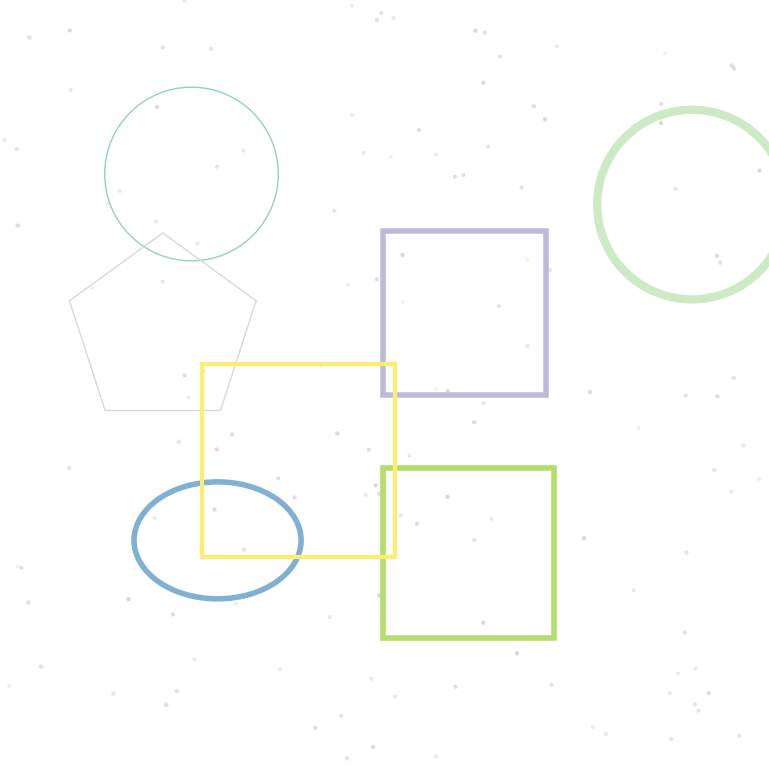[{"shape": "circle", "thickness": 0.5, "radius": 0.56, "center": [0.249, 0.774]}, {"shape": "square", "thickness": 2, "radius": 0.53, "center": [0.603, 0.594]}, {"shape": "oval", "thickness": 2, "radius": 0.54, "center": [0.283, 0.298]}, {"shape": "square", "thickness": 2, "radius": 0.55, "center": [0.609, 0.282]}, {"shape": "pentagon", "thickness": 0.5, "radius": 0.64, "center": [0.211, 0.57]}, {"shape": "circle", "thickness": 3, "radius": 0.62, "center": [0.899, 0.734]}, {"shape": "square", "thickness": 1.5, "radius": 0.63, "center": [0.388, 0.402]}]